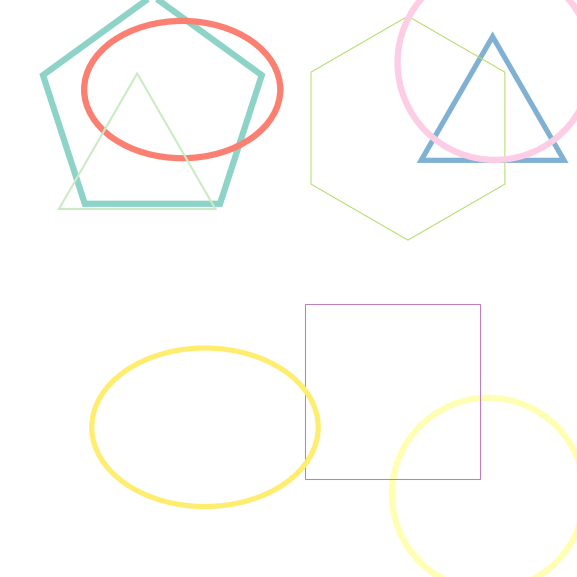[{"shape": "pentagon", "thickness": 3, "radius": 1.0, "center": [0.264, 0.807]}, {"shape": "circle", "thickness": 3, "radius": 0.83, "center": [0.845, 0.144]}, {"shape": "oval", "thickness": 3, "radius": 0.85, "center": [0.316, 0.844]}, {"shape": "triangle", "thickness": 2.5, "radius": 0.71, "center": [0.853, 0.793]}, {"shape": "hexagon", "thickness": 0.5, "radius": 0.97, "center": [0.706, 0.777]}, {"shape": "circle", "thickness": 3, "radius": 0.84, "center": [0.857, 0.891]}, {"shape": "square", "thickness": 0.5, "radius": 0.76, "center": [0.68, 0.321]}, {"shape": "triangle", "thickness": 1, "radius": 0.78, "center": [0.238, 0.716]}, {"shape": "oval", "thickness": 2.5, "radius": 0.98, "center": [0.355, 0.259]}]